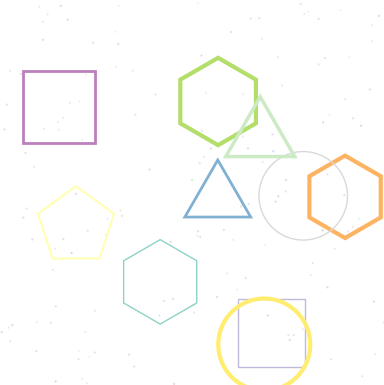[{"shape": "hexagon", "thickness": 1, "radius": 0.55, "center": [0.416, 0.268]}, {"shape": "pentagon", "thickness": 1.5, "radius": 0.52, "center": [0.197, 0.413]}, {"shape": "square", "thickness": 1, "radius": 0.44, "center": [0.706, 0.135]}, {"shape": "triangle", "thickness": 2, "radius": 0.49, "center": [0.566, 0.486]}, {"shape": "hexagon", "thickness": 3, "radius": 0.54, "center": [0.896, 0.489]}, {"shape": "hexagon", "thickness": 3, "radius": 0.57, "center": [0.567, 0.736]}, {"shape": "circle", "thickness": 1, "radius": 0.57, "center": [0.788, 0.491]}, {"shape": "square", "thickness": 2, "radius": 0.47, "center": [0.154, 0.723]}, {"shape": "triangle", "thickness": 2.5, "radius": 0.52, "center": [0.676, 0.645]}, {"shape": "circle", "thickness": 3, "radius": 0.6, "center": [0.686, 0.105]}]